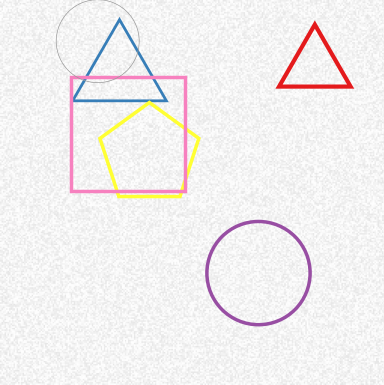[{"shape": "triangle", "thickness": 3, "radius": 0.54, "center": [0.818, 0.829]}, {"shape": "triangle", "thickness": 2, "radius": 0.7, "center": [0.31, 0.808]}, {"shape": "circle", "thickness": 2.5, "radius": 0.67, "center": [0.671, 0.291]}, {"shape": "pentagon", "thickness": 2.5, "radius": 0.68, "center": [0.388, 0.599]}, {"shape": "square", "thickness": 2.5, "radius": 0.74, "center": [0.331, 0.653]}, {"shape": "circle", "thickness": 0.5, "radius": 0.54, "center": [0.254, 0.893]}]